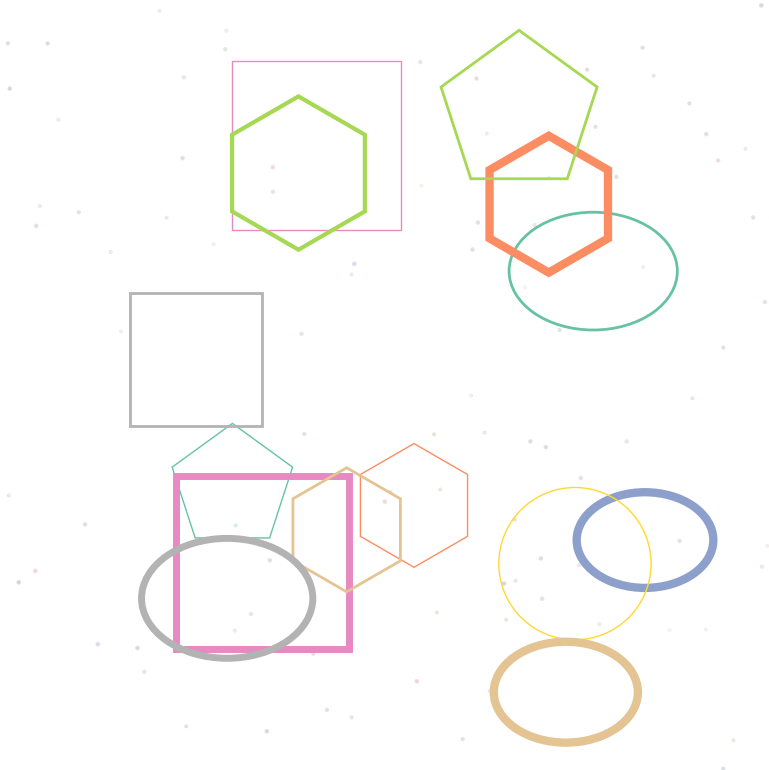[{"shape": "pentagon", "thickness": 0.5, "radius": 0.41, "center": [0.302, 0.368]}, {"shape": "oval", "thickness": 1, "radius": 0.55, "center": [0.77, 0.648]}, {"shape": "hexagon", "thickness": 3, "radius": 0.44, "center": [0.713, 0.735]}, {"shape": "hexagon", "thickness": 0.5, "radius": 0.4, "center": [0.538, 0.344]}, {"shape": "oval", "thickness": 3, "radius": 0.44, "center": [0.838, 0.299]}, {"shape": "square", "thickness": 2.5, "radius": 0.56, "center": [0.341, 0.269]}, {"shape": "square", "thickness": 0.5, "radius": 0.55, "center": [0.411, 0.811]}, {"shape": "pentagon", "thickness": 1, "radius": 0.53, "center": [0.674, 0.854]}, {"shape": "hexagon", "thickness": 1.5, "radius": 0.5, "center": [0.388, 0.775]}, {"shape": "circle", "thickness": 0.5, "radius": 0.49, "center": [0.747, 0.268]}, {"shape": "oval", "thickness": 3, "radius": 0.47, "center": [0.735, 0.101]}, {"shape": "hexagon", "thickness": 1, "radius": 0.4, "center": [0.45, 0.312]}, {"shape": "square", "thickness": 1, "radius": 0.43, "center": [0.254, 0.533]}, {"shape": "oval", "thickness": 2.5, "radius": 0.56, "center": [0.295, 0.223]}]